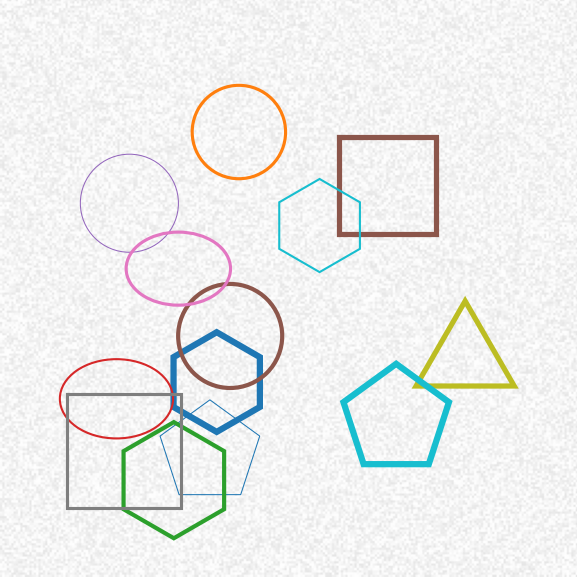[{"shape": "pentagon", "thickness": 0.5, "radius": 0.45, "center": [0.363, 0.216]}, {"shape": "hexagon", "thickness": 3, "radius": 0.43, "center": [0.375, 0.338]}, {"shape": "circle", "thickness": 1.5, "radius": 0.4, "center": [0.414, 0.771]}, {"shape": "hexagon", "thickness": 2, "radius": 0.5, "center": [0.301, 0.168]}, {"shape": "oval", "thickness": 1, "radius": 0.49, "center": [0.202, 0.309]}, {"shape": "circle", "thickness": 0.5, "radius": 0.42, "center": [0.224, 0.647]}, {"shape": "square", "thickness": 2.5, "radius": 0.42, "center": [0.67, 0.678]}, {"shape": "circle", "thickness": 2, "radius": 0.45, "center": [0.399, 0.417]}, {"shape": "oval", "thickness": 1.5, "radius": 0.45, "center": [0.309, 0.534]}, {"shape": "square", "thickness": 1.5, "radius": 0.49, "center": [0.215, 0.219]}, {"shape": "triangle", "thickness": 2.5, "radius": 0.49, "center": [0.805, 0.38]}, {"shape": "hexagon", "thickness": 1, "radius": 0.4, "center": [0.553, 0.609]}, {"shape": "pentagon", "thickness": 3, "radius": 0.48, "center": [0.686, 0.273]}]